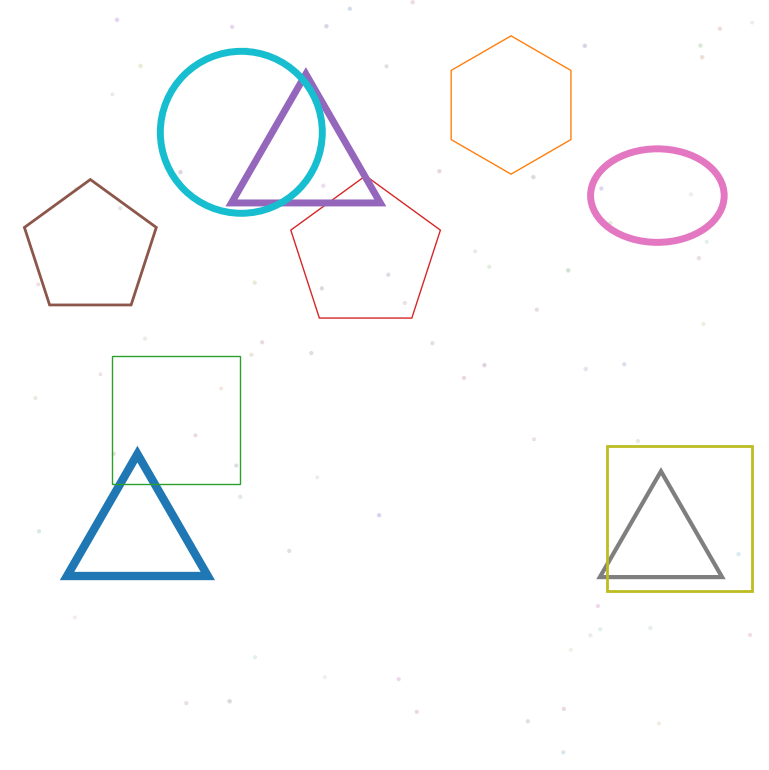[{"shape": "triangle", "thickness": 3, "radius": 0.53, "center": [0.178, 0.305]}, {"shape": "hexagon", "thickness": 0.5, "radius": 0.45, "center": [0.664, 0.864]}, {"shape": "square", "thickness": 0.5, "radius": 0.42, "center": [0.229, 0.455]}, {"shape": "pentagon", "thickness": 0.5, "radius": 0.51, "center": [0.475, 0.67]}, {"shape": "triangle", "thickness": 2.5, "radius": 0.56, "center": [0.397, 0.792]}, {"shape": "pentagon", "thickness": 1, "radius": 0.45, "center": [0.117, 0.677]}, {"shape": "oval", "thickness": 2.5, "radius": 0.43, "center": [0.854, 0.746]}, {"shape": "triangle", "thickness": 1.5, "radius": 0.46, "center": [0.858, 0.296]}, {"shape": "square", "thickness": 1, "radius": 0.47, "center": [0.883, 0.326]}, {"shape": "circle", "thickness": 2.5, "radius": 0.53, "center": [0.313, 0.828]}]